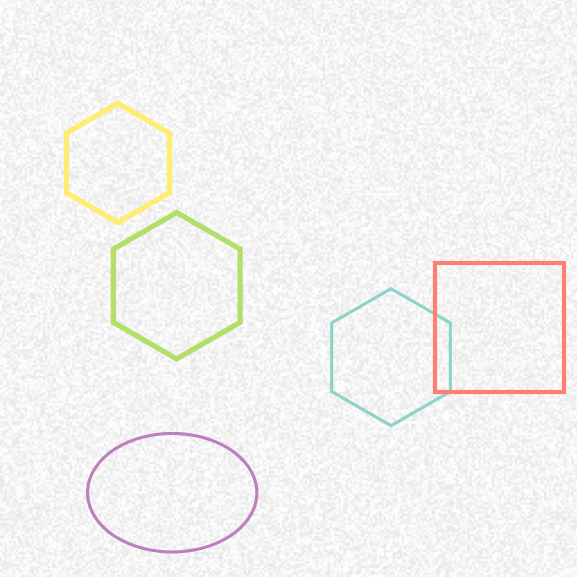[{"shape": "hexagon", "thickness": 1.5, "radius": 0.59, "center": [0.677, 0.381]}, {"shape": "square", "thickness": 2, "radius": 0.56, "center": [0.865, 0.432]}, {"shape": "hexagon", "thickness": 2.5, "radius": 0.63, "center": [0.306, 0.504]}, {"shape": "oval", "thickness": 1.5, "radius": 0.73, "center": [0.298, 0.146]}, {"shape": "hexagon", "thickness": 2.5, "radius": 0.52, "center": [0.204, 0.717]}]